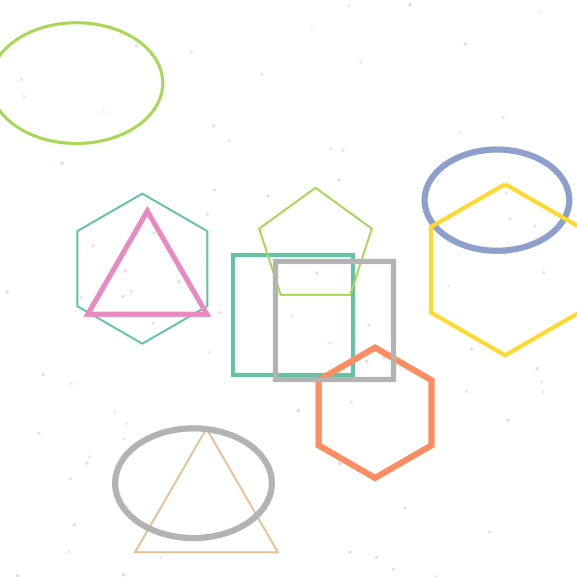[{"shape": "hexagon", "thickness": 1, "radius": 0.65, "center": [0.246, 0.534]}, {"shape": "square", "thickness": 2, "radius": 0.52, "center": [0.507, 0.453]}, {"shape": "hexagon", "thickness": 3, "radius": 0.56, "center": [0.649, 0.284]}, {"shape": "oval", "thickness": 3, "radius": 0.63, "center": [0.861, 0.653]}, {"shape": "triangle", "thickness": 2.5, "radius": 0.6, "center": [0.255, 0.515]}, {"shape": "oval", "thickness": 1.5, "radius": 0.75, "center": [0.132, 0.855]}, {"shape": "pentagon", "thickness": 1, "radius": 0.51, "center": [0.546, 0.572]}, {"shape": "hexagon", "thickness": 2, "radius": 0.74, "center": [0.875, 0.532]}, {"shape": "triangle", "thickness": 1, "radius": 0.71, "center": [0.357, 0.114]}, {"shape": "oval", "thickness": 3, "radius": 0.68, "center": [0.335, 0.162]}, {"shape": "square", "thickness": 2.5, "radius": 0.51, "center": [0.579, 0.445]}]